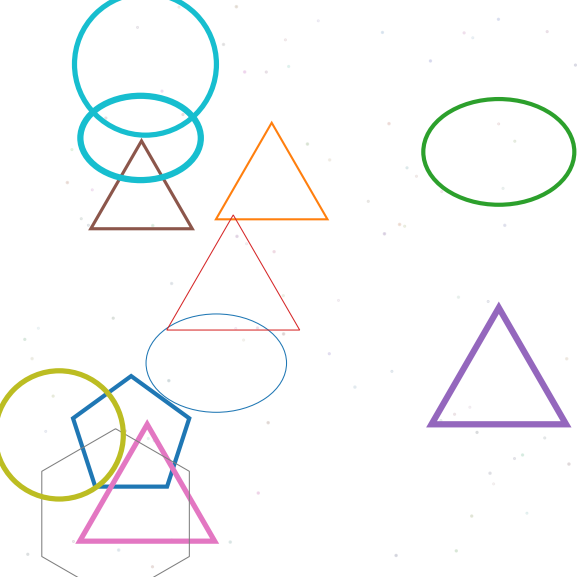[{"shape": "oval", "thickness": 0.5, "radius": 0.61, "center": [0.375, 0.37]}, {"shape": "pentagon", "thickness": 2, "radius": 0.53, "center": [0.227, 0.242]}, {"shape": "triangle", "thickness": 1, "radius": 0.56, "center": [0.47, 0.675]}, {"shape": "oval", "thickness": 2, "radius": 0.65, "center": [0.864, 0.736]}, {"shape": "triangle", "thickness": 0.5, "radius": 0.66, "center": [0.404, 0.494]}, {"shape": "triangle", "thickness": 3, "radius": 0.67, "center": [0.864, 0.332]}, {"shape": "triangle", "thickness": 1.5, "radius": 0.51, "center": [0.245, 0.654]}, {"shape": "triangle", "thickness": 2.5, "radius": 0.67, "center": [0.255, 0.13]}, {"shape": "hexagon", "thickness": 0.5, "radius": 0.74, "center": [0.2, 0.109]}, {"shape": "circle", "thickness": 2.5, "radius": 0.56, "center": [0.102, 0.246]}, {"shape": "oval", "thickness": 3, "radius": 0.52, "center": [0.243, 0.76]}, {"shape": "circle", "thickness": 2.5, "radius": 0.61, "center": [0.252, 0.888]}]